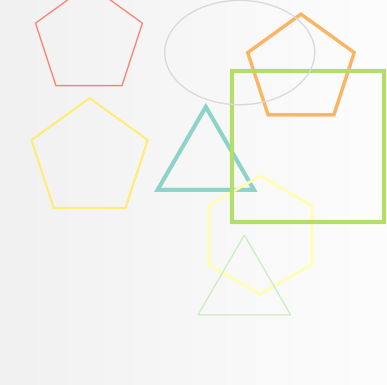[{"shape": "triangle", "thickness": 3, "radius": 0.72, "center": [0.531, 0.579]}, {"shape": "hexagon", "thickness": 2, "radius": 0.77, "center": [0.672, 0.39]}, {"shape": "pentagon", "thickness": 1, "radius": 0.73, "center": [0.23, 0.895]}, {"shape": "pentagon", "thickness": 2.5, "radius": 0.72, "center": [0.777, 0.819]}, {"shape": "square", "thickness": 3, "radius": 0.98, "center": [0.794, 0.619]}, {"shape": "oval", "thickness": 1, "radius": 0.97, "center": [0.619, 0.864]}, {"shape": "triangle", "thickness": 1, "radius": 0.69, "center": [0.631, 0.251]}, {"shape": "pentagon", "thickness": 1.5, "radius": 0.79, "center": [0.231, 0.587]}]